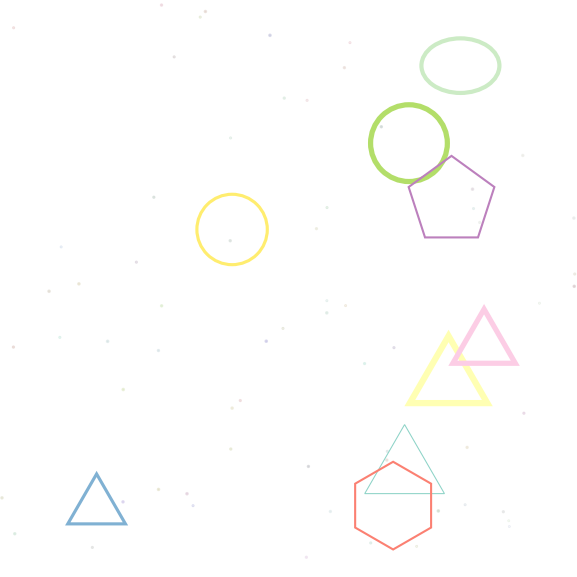[{"shape": "triangle", "thickness": 0.5, "radius": 0.4, "center": [0.701, 0.184]}, {"shape": "triangle", "thickness": 3, "radius": 0.39, "center": [0.777, 0.34]}, {"shape": "hexagon", "thickness": 1, "radius": 0.38, "center": [0.681, 0.124]}, {"shape": "triangle", "thickness": 1.5, "radius": 0.29, "center": [0.167, 0.121]}, {"shape": "circle", "thickness": 2.5, "radius": 0.33, "center": [0.708, 0.751]}, {"shape": "triangle", "thickness": 2.5, "radius": 0.31, "center": [0.838, 0.401]}, {"shape": "pentagon", "thickness": 1, "radius": 0.39, "center": [0.782, 0.651]}, {"shape": "oval", "thickness": 2, "radius": 0.34, "center": [0.797, 0.885]}, {"shape": "circle", "thickness": 1.5, "radius": 0.3, "center": [0.402, 0.602]}]